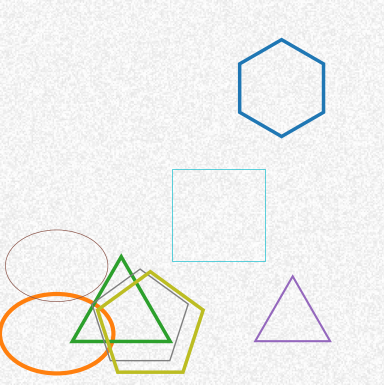[{"shape": "hexagon", "thickness": 2.5, "radius": 0.63, "center": [0.731, 0.771]}, {"shape": "oval", "thickness": 3, "radius": 0.74, "center": [0.147, 0.133]}, {"shape": "triangle", "thickness": 2.5, "radius": 0.73, "center": [0.315, 0.186]}, {"shape": "triangle", "thickness": 1.5, "radius": 0.56, "center": [0.76, 0.17]}, {"shape": "oval", "thickness": 0.5, "radius": 0.67, "center": [0.147, 0.31]}, {"shape": "pentagon", "thickness": 1, "radius": 0.66, "center": [0.364, 0.17]}, {"shape": "pentagon", "thickness": 2.5, "radius": 0.72, "center": [0.391, 0.15]}, {"shape": "square", "thickness": 0.5, "radius": 0.6, "center": [0.567, 0.442]}]